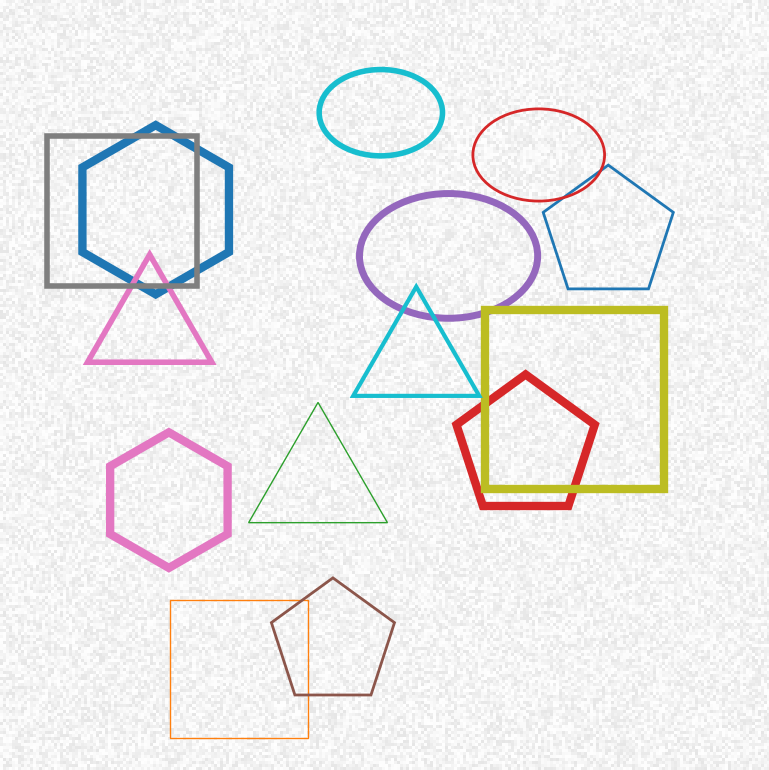[{"shape": "hexagon", "thickness": 3, "radius": 0.55, "center": [0.202, 0.728]}, {"shape": "pentagon", "thickness": 1, "radius": 0.44, "center": [0.79, 0.697]}, {"shape": "square", "thickness": 0.5, "radius": 0.45, "center": [0.31, 0.131]}, {"shape": "triangle", "thickness": 0.5, "radius": 0.52, "center": [0.413, 0.373]}, {"shape": "oval", "thickness": 1, "radius": 0.43, "center": [0.7, 0.799]}, {"shape": "pentagon", "thickness": 3, "radius": 0.47, "center": [0.683, 0.419]}, {"shape": "oval", "thickness": 2.5, "radius": 0.58, "center": [0.583, 0.668]}, {"shape": "pentagon", "thickness": 1, "radius": 0.42, "center": [0.432, 0.165]}, {"shape": "hexagon", "thickness": 3, "radius": 0.44, "center": [0.219, 0.35]}, {"shape": "triangle", "thickness": 2, "radius": 0.47, "center": [0.194, 0.576]}, {"shape": "square", "thickness": 2, "radius": 0.49, "center": [0.158, 0.726]}, {"shape": "square", "thickness": 3, "radius": 0.58, "center": [0.746, 0.481]}, {"shape": "triangle", "thickness": 1.5, "radius": 0.47, "center": [0.541, 0.533]}, {"shape": "oval", "thickness": 2, "radius": 0.4, "center": [0.495, 0.854]}]